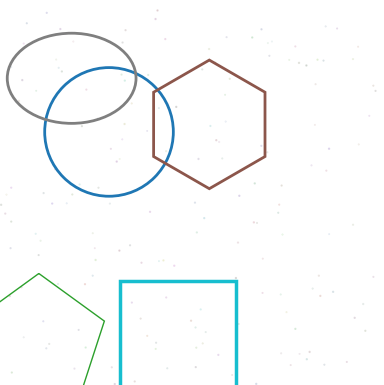[{"shape": "circle", "thickness": 2, "radius": 0.84, "center": [0.283, 0.657]}, {"shape": "pentagon", "thickness": 1, "radius": 0.89, "center": [0.101, 0.111]}, {"shape": "hexagon", "thickness": 2, "radius": 0.84, "center": [0.544, 0.677]}, {"shape": "oval", "thickness": 2, "radius": 0.84, "center": [0.186, 0.797]}, {"shape": "square", "thickness": 2.5, "radius": 0.75, "center": [0.462, 0.12]}]